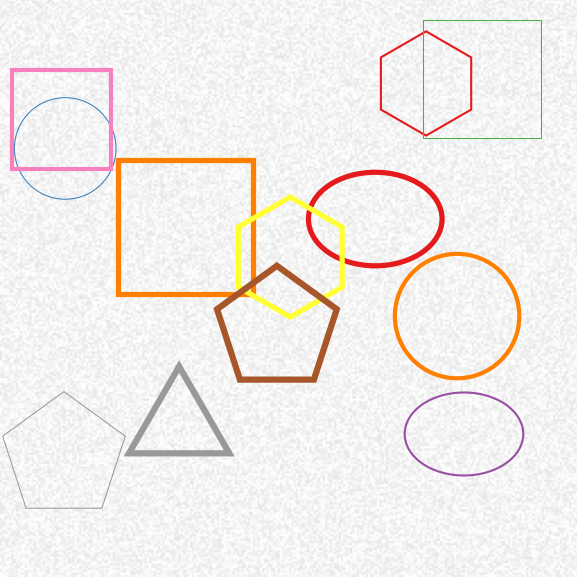[{"shape": "hexagon", "thickness": 1, "radius": 0.45, "center": [0.738, 0.855]}, {"shape": "oval", "thickness": 2.5, "radius": 0.58, "center": [0.65, 0.62]}, {"shape": "circle", "thickness": 0.5, "radius": 0.44, "center": [0.113, 0.742]}, {"shape": "square", "thickness": 0.5, "radius": 0.51, "center": [0.834, 0.862]}, {"shape": "oval", "thickness": 1, "radius": 0.51, "center": [0.803, 0.248]}, {"shape": "square", "thickness": 2.5, "radius": 0.58, "center": [0.321, 0.606]}, {"shape": "circle", "thickness": 2, "radius": 0.54, "center": [0.792, 0.452]}, {"shape": "hexagon", "thickness": 2.5, "radius": 0.52, "center": [0.503, 0.554]}, {"shape": "pentagon", "thickness": 3, "radius": 0.54, "center": [0.479, 0.43]}, {"shape": "square", "thickness": 2, "radius": 0.43, "center": [0.106, 0.792]}, {"shape": "pentagon", "thickness": 0.5, "radius": 0.56, "center": [0.111, 0.209]}, {"shape": "triangle", "thickness": 3, "radius": 0.5, "center": [0.31, 0.264]}]